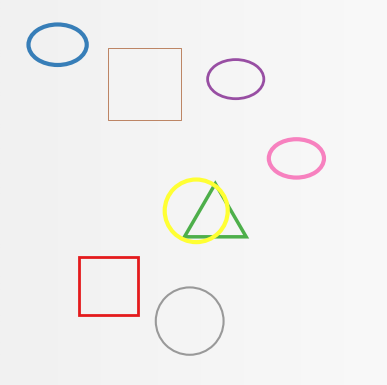[{"shape": "square", "thickness": 2, "radius": 0.38, "center": [0.28, 0.256]}, {"shape": "oval", "thickness": 3, "radius": 0.38, "center": [0.149, 0.884]}, {"shape": "triangle", "thickness": 2.5, "radius": 0.46, "center": [0.556, 0.431]}, {"shape": "oval", "thickness": 2, "radius": 0.36, "center": [0.608, 0.794]}, {"shape": "circle", "thickness": 3, "radius": 0.41, "center": [0.506, 0.452]}, {"shape": "square", "thickness": 0.5, "radius": 0.47, "center": [0.372, 0.782]}, {"shape": "oval", "thickness": 3, "radius": 0.36, "center": [0.765, 0.589]}, {"shape": "circle", "thickness": 1.5, "radius": 0.44, "center": [0.489, 0.166]}]